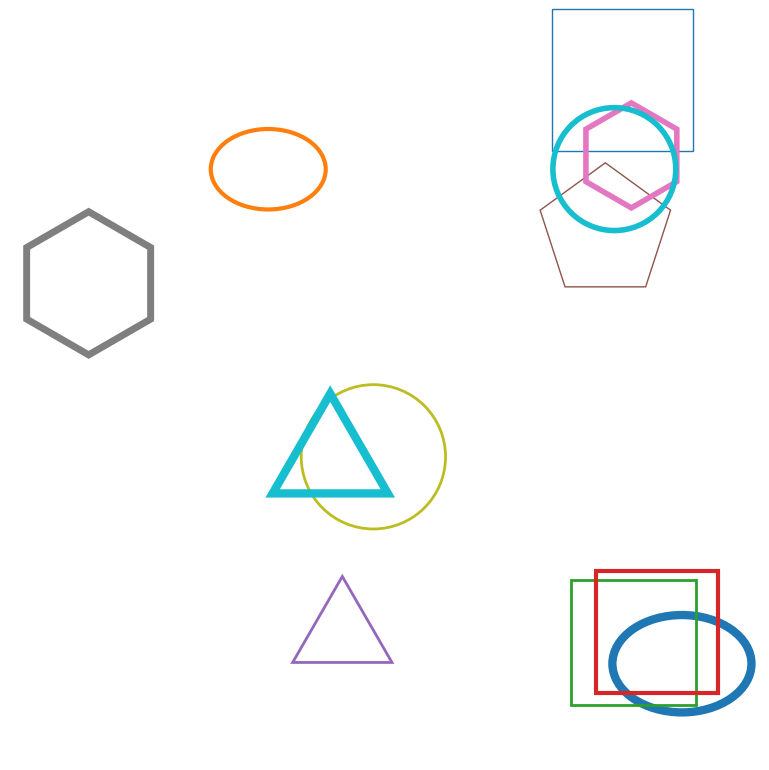[{"shape": "square", "thickness": 0.5, "radius": 0.46, "center": [0.808, 0.896]}, {"shape": "oval", "thickness": 3, "radius": 0.45, "center": [0.886, 0.138]}, {"shape": "oval", "thickness": 1.5, "radius": 0.37, "center": [0.348, 0.78]}, {"shape": "square", "thickness": 1, "radius": 0.4, "center": [0.823, 0.165]}, {"shape": "square", "thickness": 1.5, "radius": 0.4, "center": [0.853, 0.18]}, {"shape": "triangle", "thickness": 1, "radius": 0.37, "center": [0.445, 0.177]}, {"shape": "pentagon", "thickness": 0.5, "radius": 0.45, "center": [0.786, 0.699]}, {"shape": "hexagon", "thickness": 2, "radius": 0.34, "center": [0.82, 0.798]}, {"shape": "hexagon", "thickness": 2.5, "radius": 0.46, "center": [0.115, 0.632]}, {"shape": "circle", "thickness": 1, "radius": 0.47, "center": [0.485, 0.407]}, {"shape": "circle", "thickness": 2, "radius": 0.4, "center": [0.798, 0.78]}, {"shape": "triangle", "thickness": 3, "radius": 0.43, "center": [0.429, 0.402]}]